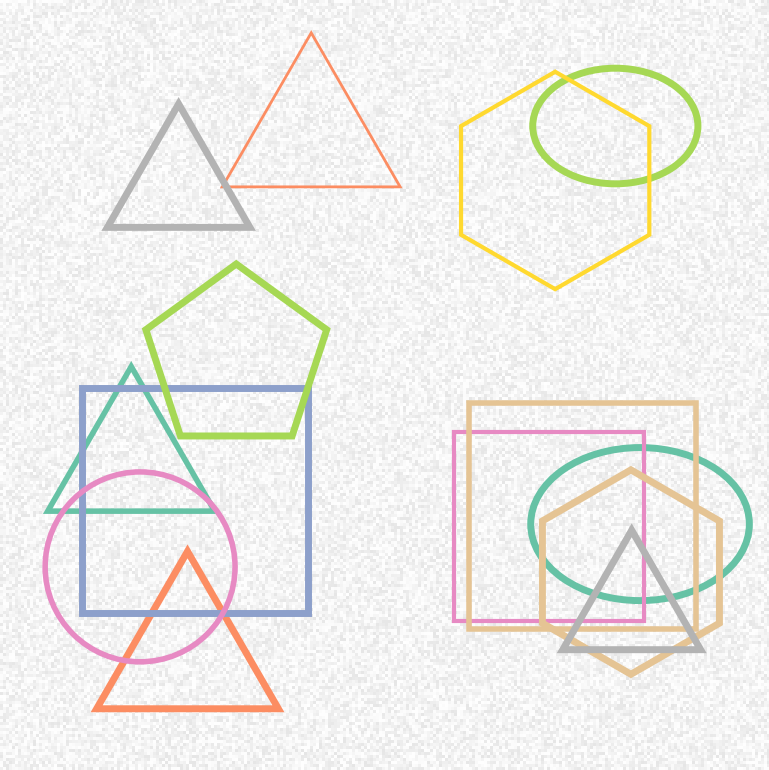[{"shape": "triangle", "thickness": 2, "radius": 0.63, "center": [0.17, 0.399]}, {"shape": "oval", "thickness": 2.5, "radius": 0.71, "center": [0.831, 0.319]}, {"shape": "triangle", "thickness": 1, "radius": 0.67, "center": [0.404, 0.824]}, {"shape": "triangle", "thickness": 2.5, "radius": 0.68, "center": [0.244, 0.148]}, {"shape": "square", "thickness": 2.5, "radius": 0.73, "center": [0.253, 0.35]}, {"shape": "circle", "thickness": 2, "radius": 0.62, "center": [0.182, 0.264]}, {"shape": "square", "thickness": 1.5, "radius": 0.61, "center": [0.713, 0.316]}, {"shape": "oval", "thickness": 2.5, "radius": 0.54, "center": [0.799, 0.836]}, {"shape": "pentagon", "thickness": 2.5, "radius": 0.62, "center": [0.307, 0.534]}, {"shape": "hexagon", "thickness": 1.5, "radius": 0.71, "center": [0.721, 0.766]}, {"shape": "square", "thickness": 2, "radius": 0.74, "center": [0.757, 0.33]}, {"shape": "hexagon", "thickness": 2.5, "radius": 0.66, "center": [0.819, 0.257]}, {"shape": "triangle", "thickness": 2.5, "radius": 0.52, "center": [0.82, 0.208]}, {"shape": "triangle", "thickness": 2.5, "radius": 0.53, "center": [0.232, 0.758]}]